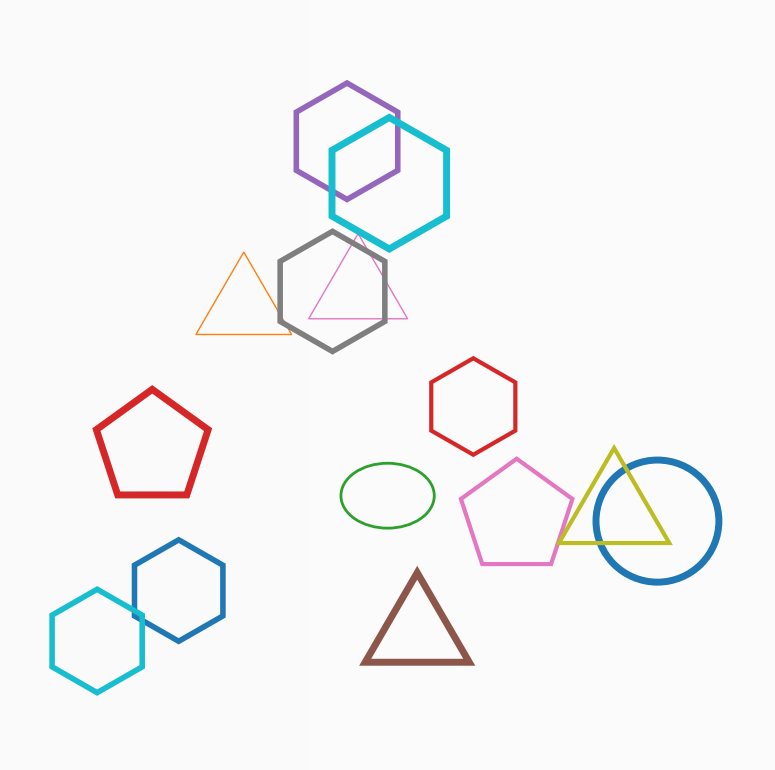[{"shape": "hexagon", "thickness": 2, "radius": 0.33, "center": [0.231, 0.233]}, {"shape": "circle", "thickness": 2.5, "radius": 0.4, "center": [0.848, 0.323]}, {"shape": "triangle", "thickness": 0.5, "radius": 0.36, "center": [0.315, 0.601]}, {"shape": "oval", "thickness": 1, "radius": 0.3, "center": [0.5, 0.356]}, {"shape": "pentagon", "thickness": 2.5, "radius": 0.38, "center": [0.196, 0.419]}, {"shape": "hexagon", "thickness": 1.5, "radius": 0.31, "center": [0.611, 0.472]}, {"shape": "hexagon", "thickness": 2, "radius": 0.38, "center": [0.448, 0.817]}, {"shape": "triangle", "thickness": 2.5, "radius": 0.39, "center": [0.538, 0.179]}, {"shape": "triangle", "thickness": 0.5, "radius": 0.37, "center": [0.462, 0.623]}, {"shape": "pentagon", "thickness": 1.5, "radius": 0.38, "center": [0.667, 0.329]}, {"shape": "hexagon", "thickness": 2, "radius": 0.39, "center": [0.429, 0.622]}, {"shape": "triangle", "thickness": 1.5, "radius": 0.41, "center": [0.792, 0.336]}, {"shape": "hexagon", "thickness": 2.5, "radius": 0.43, "center": [0.502, 0.762]}, {"shape": "hexagon", "thickness": 2, "radius": 0.34, "center": [0.125, 0.168]}]